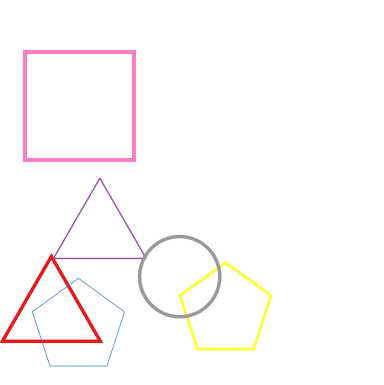[{"shape": "triangle", "thickness": 2.5, "radius": 0.73, "center": [0.133, 0.187]}, {"shape": "pentagon", "thickness": 0.5, "radius": 0.63, "center": [0.204, 0.151]}, {"shape": "triangle", "thickness": 1, "radius": 0.69, "center": [0.259, 0.398]}, {"shape": "pentagon", "thickness": 2, "radius": 0.62, "center": [0.586, 0.194]}, {"shape": "square", "thickness": 3, "radius": 0.71, "center": [0.207, 0.725]}, {"shape": "circle", "thickness": 2.5, "radius": 0.52, "center": [0.467, 0.281]}]